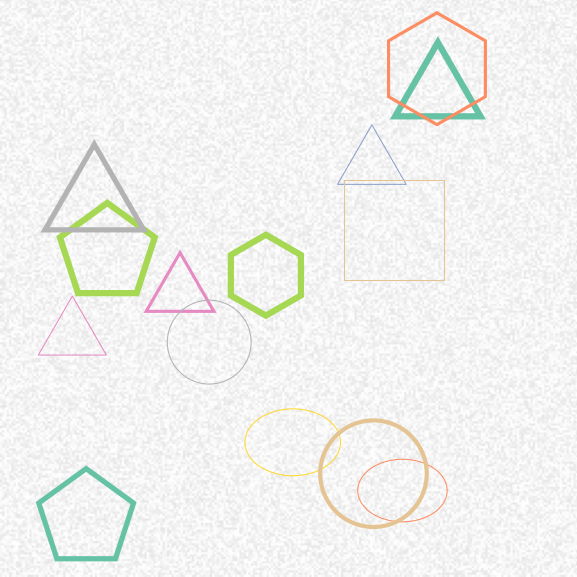[{"shape": "triangle", "thickness": 3, "radius": 0.43, "center": [0.758, 0.84]}, {"shape": "pentagon", "thickness": 2.5, "radius": 0.43, "center": [0.149, 0.101]}, {"shape": "hexagon", "thickness": 1.5, "radius": 0.48, "center": [0.757, 0.88]}, {"shape": "oval", "thickness": 0.5, "radius": 0.39, "center": [0.697, 0.15]}, {"shape": "triangle", "thickness": 0.5, "radius": 0.34, "center": [0.644, 0.714]}, {"shape": "triangle", "thickness": 1.5, "radius": 0.34, "center": [0.312, 0.494]}, {"shape": "triangle", "thickness": 0.5, "radius": 0.34, "center": [0.125, 0.418]}, {"shape": "hexagon", "thickness": 3, "radius": 0.35, "center": [0.46, 0.523]}, {"shape": "pentagon", "thickness": 3, "radius": 0.43, "center": [0.186, 0.561]}, {"shape": "oval", "thickness": 0.5, "radius": 0.41, "center": [0.507, 0.233]}, {"shape": "circle", "thickness": 2, "radius": 0.46, "center": [0.647, 0.179]}, {"shape": "square", "thickness": 0.5, "radius": 0.44, "center": [0.682, 0.601]}, {"shape": "circle", "thickness": 0.5, "radius": 0.36, "center": [0.362, 0.407]}, {"shape": "triangle", "thickness": 2.5, "radius": 0.49, "center": [0.163, 0.65]}]